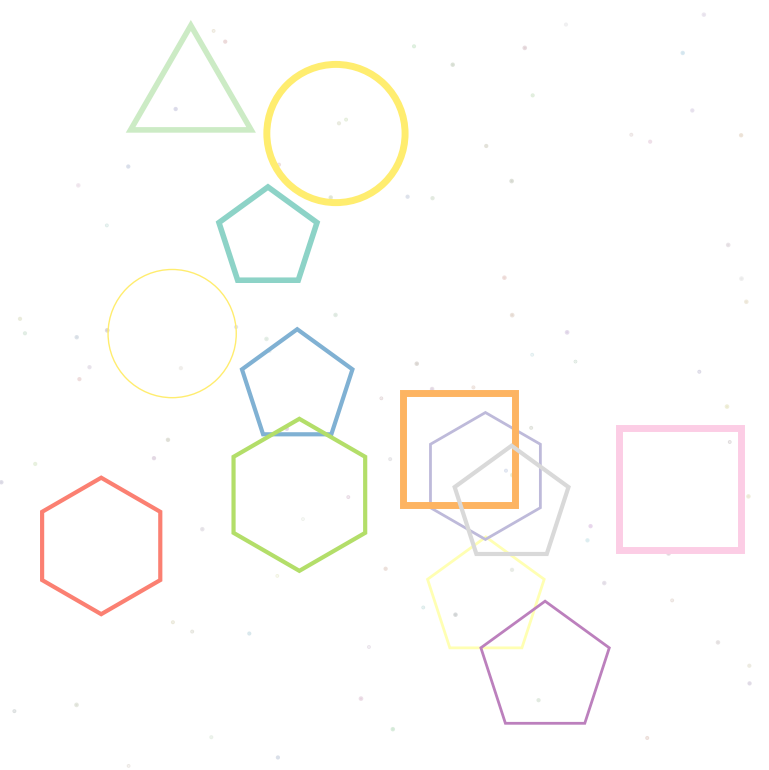[{"shape": "pentagon", "thickness": 2, "radius": 0.33, "center": [0.348, 0.69]}, {"shape": "pentagon", "thickness": 1, "radius": 0.4, "center": [0.631, 0.223]}, {"shape": "hexagon", "thickness": 1, "radius": 0.41, "center": [0.63, 0.382]}, {"shape": "hexagon", "thickness": 1.5, "radius": 0.44, "center": [0.131, 0.291]}, {"shape": "pentagon", "thickness": 1.5, "radius": 0.38, "center": [0.386, 0.497]}, {"shape": "square", "thickness": 2.5, "radius": 0.36, "center": [0.596, 0.417]}, {"shape": "hexagon", "thickness": 1.5, "radius": 0.49, "center": [0.389, 0.357]}, {"shape": "square", "thickness": 2.5, "radius": 0.4, "center": [0.883, 0.365]}, {"shape": "pentagon", "thickness": 1.5, "radius": 0.39, "center": [0.664, 0.343]}, {"shape": "pentagon", "thickness": 1, "radius": 0.44, "center": [0.708, 0.132]}, {"shape": "triangle", "thickness": 2, "radius": 0.45, "center": [0.248, 0.876]}, {"shape": "circle", "thickness": 2.5, "radius": 0.45, "center": [0.436, 0.827]}, {"shape": "circle", "thickness": 0.5, "radius": 0.42, "center": [0.224, 0.567]}]